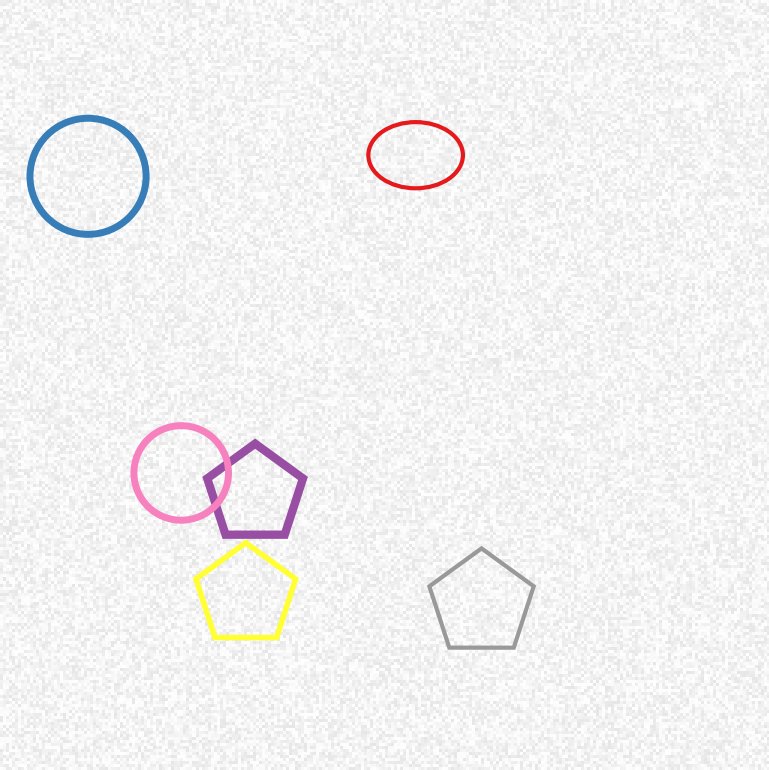[{"shape": "oval", "thickness": 1.5, "radius": 0.31, "center": [0.54, 0.798]}, {"shape": "circle", "thickness": 2.5, "radius": 0.38, "center": [0.114, 0.771]}, {"shape": "pentagon", "thickness": 3, "radius": 0.33, "center": [0.331, 0.358]}, {"shape": "pentagon", "thickness": 2, "radius": 0.34, "center": [0.319, 0.227]}, {"shape": "circle", "thickness": 2.5, "radius": 0.31, "center": [0.235, 0.386]}, {"shape": "pentagon", "thickness": 1.5, "radius": 0.36, "center": [0.625, 0.217]}]